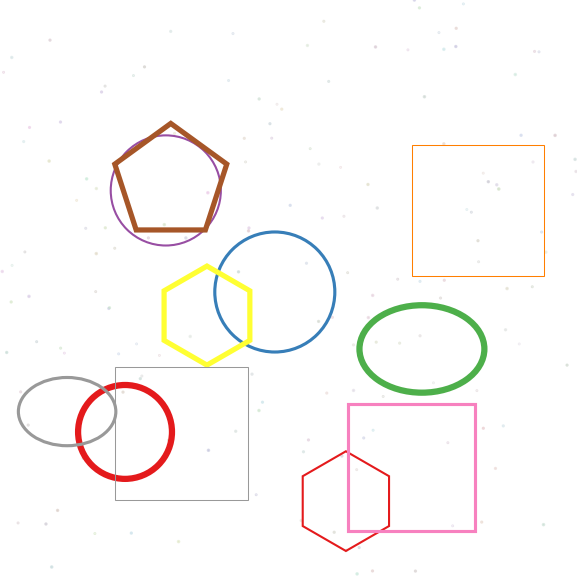[{"shape": "circle", "thickness": 3, "radius": 0.41, "center": [0.217, 0.251]}, {"shape": "hexagon", "thickness": 1, "radius": 0.43, "center": [0.599, 0.131]}, {"shape": "circle", "thickness": 1.5, "radius": 0.52, "center": [0.476, 0.494]}, {"shape": "oval", "thickness": 3, "radius": 0.54, "center": [0.731, 0.395]}, {"shape": "circle", "thickness": 1, "radius": 0.48, "center": [0.287, 0.669]}, {"shape": "square", "thickness": 0.5, "radius": 0.57, "center": [0.827, 0.635]}, {"shape": "hexagon", "thickness": 2.5, "radius": 0.43, "center": [0.358, 0.453]}, {"shape": "pentagon", "thickness": 2.5, "radius": 0.51, "center": [0.296, 0.683]}, {"shape": "square", "thickness": 1.5, "radius": 0.55, "center": [0.712, 0.189]}, {"shape": "square", "thickness": 0.5, "radius": 0.57, "center": [0.315, 0.249]}, {"shape": "oval", "thickness": 1.5, "radius": 0.42, "center": [0.116, 0.286]}]